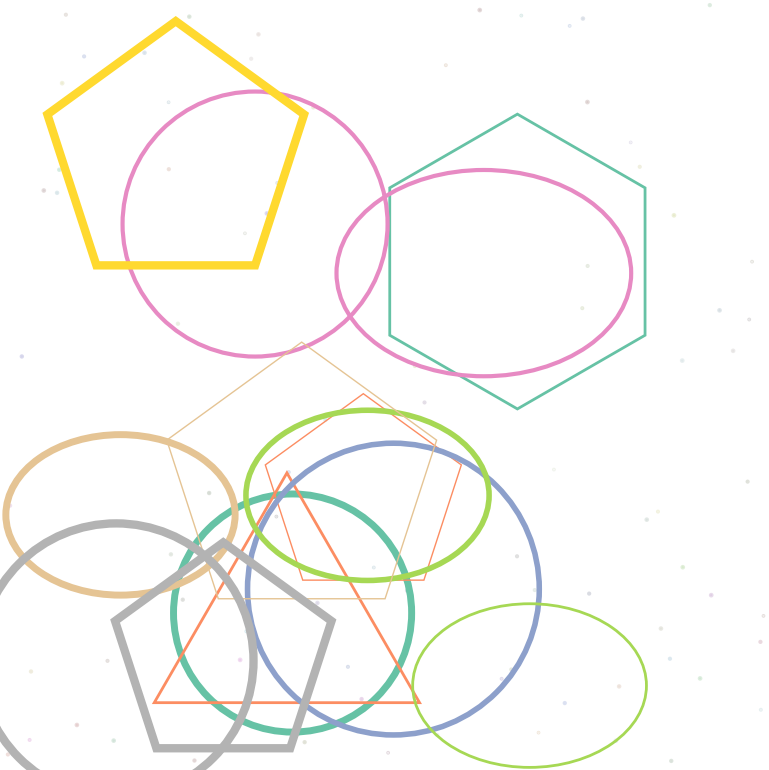[{"shape": "circle", "thickness": 2.5, "radius": 0.77, "center": [0.38, 0.204]}, {"shape": "hexagon", "thickness": 1, "radius": 0.96, "center": [0.672, 0.66]}, {"shape": "pentagon", "thickness": 0.5, "radius": 0.67, "center": [0.472, 0.355]}, {"shape": "triangle", "thickness": 1, "radius": 0.99, "center": [0.373, 0.187]}, {"shape": "circle", "thickness": 2, "radius": 0.95, "center": [0.511, 0.235]}, {"shape": "circle", "thickness": 1.5, "radius": 0.86, "center": [0.331, 0.709]}, {"shape": "oval", "thickness": 1.5, "radius": 0.96, "center": [0.628, 0.645]}, {"shape": "oval", "thickness": 2, "radius": 0.79, "center": [0.477, 0.357]}, {"shape": "oval", "thickness": 1, "radius": 0.76, "center": [0.688, 0.11]}, {"shape": "pentagon", "thickness": 3, "radius": 0.88, "center": [0.228, 0.797]}, {"shape": "pentagon", "thickness": 0.5, "radius": 0.92, "center": [0.392, 0.371]}, {"shape": "oval", "thickness": 2.5, "radius": 0.74, "center": [0.156, 0.331]}, {"shape": "pentagon", "thickness": 3, "radius": 0.74, "center": [0.29, 0.148]}, {"shape": "circle", "thickness": 3, "radius": 0.89, "center": [0.151, 0.142]}]